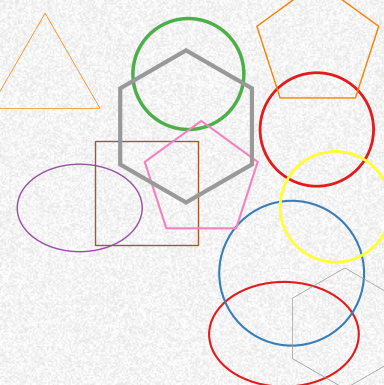[{"shape": "circle", "thickness": 2, "radius": 0.74, "center": [0.823, 0.664]}, {"shape": "oval", "thickness": 1.5, "radius": 0.97, "center": [0.738, 0.132]}, {"shape": "circle", "thickness": 1.5, "radius": 0.94, "center": [0.758, 0.29]}, {"shape": "circle", "thickness": 2.5, "radius": 0.72, "center": [0.489, 0.808]}, {"shape": "oval", "thickness": 1, "radius": 0.81, "center": [0.207, 0.46]}, {"shape": "triangle", "thickness": 0.5, "radius": 0.82, "center": [0.117, 0.801]}, {"shape": "pentagon", "thickness": 1, "radius": 0.83, "center": [0.825, 0.88]}, {"shape": "circle", "thickness": 2, "radius": 0.72, "center": [0.871, 0.463]}, {"shape": "square", "thickness": 1, "radius": 0.67, "center": [0.38, 0.499]}, {"shape": "pentagon", "thickness": 1.5, "radius": 0.77, "center": [0.523, 0.532]}, {"shape": "hexagon", "thickness": 0.5, "radius": 0.79, "center": [0.896, 0.147]}, {"shape": "hexagon", "thickness": 3, "radius": 0.99, "center": [0.483, 0.672]}]